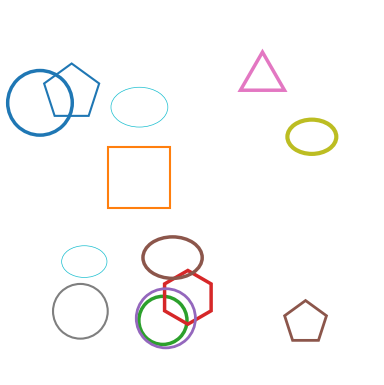[{"shape": "circle", "thickness": 2.5, "radius": 0.42, "center": [0.104, 0.733]}, {"shape": "pentagon", "thickness": 1.5, "radius": 0.38, "center": [0.186, 0.76]}, {"shape": "square", "thickness": 1.5, "radius": 0.4, "center": [0.361, 0.538]}, {"shape": "circle", "thickness": 2.5, "radius": 0.31, "center": [0.423, 0.168]}, {"shape": "hexagon", "thickness": 2.5, "radius": 0.35, "center": [0.488, 0.228]}, {"shape": "circle", "thickness": 2, "radius": 0.38, "center": [0.431, 0.173]}, {"shape": "pentagon", "thickness": 2, "radius": 0.29, "center": [0.794, 0.162]}, {"shape": "oval", "thickness": 2.5, "radius": 0.38, "center": [0.448, 0.331]}, {"shape": "triangle", "thickness": 2.5, "radius": 0.33, "center": [0.682, 0.799]}, {"shape": "circle", "thickness": 1.5, "radius": 0.36, "center": [0.209, 0.191]}, {"shape": "oval", "thickness": 3, "radius": 0.32, "center": [0.81, 0.645]}, {"shape": "oval", "thickness": 0.5, "radius": 0.37, "center": [0.362, 0.722]}, {"shape": "oval", "thickness": 0.5, "radius": 0.29, "center": [0.219, 0.321]}]